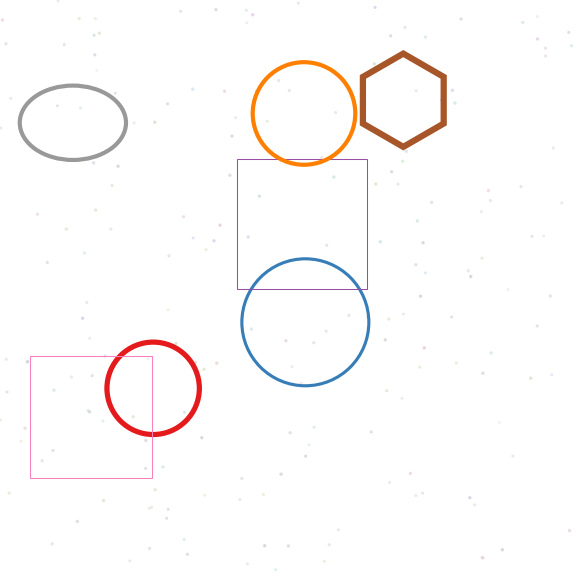[{"shape": "circle", "thickness": 2.5, "radius": 0.4, "center": [0.265, 0.327]}, {"shape": "circle", "thickness": 1.5, "radius": 0.55, "center": [0.529, 0.441]}, {"shape": "square", "thickness": 0.5, "radius": 0.56, "center": [0.523, 0.611]}, {"shape": "circle", "thickness": 2, "radius": 0.44, "center": [0.526, 0.803]}, {"shape": "hexagon", "thickness": 3, "radius": 0.4, "center": [0.698, 0.826]}, {"shape": "square", "thickness": 0.5, "radius": 0.53, "center": [0.158, 0.277]}, {"shape": "oval", "thickness": 2, "radius": 0.46, "center": [0.126, 0.787]}]